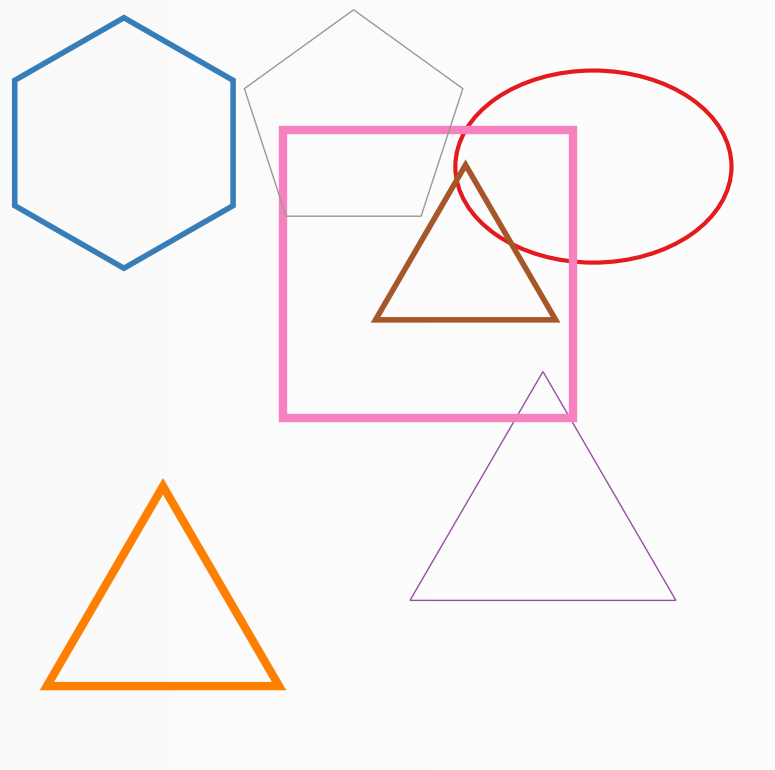[{"shape": "oval", "thickness": 1.5, "radius": 0.89, "center": [0.766, 0.784]}, {"shape": "hexagon", "thickness": 2, "radius": 0.81, "center": [0.16, 0.814]}, {"shape": "triangle", "thickness": 0.5, "radius": 0.99, "center": [0.701, 0.319]}, {"shape": "triangle", "thickness": 3, "radius": 0.86, "center": [0.21, 0.195]}, {"shape": "triangle", "thickness": 2, "radius": 0.67, "center": [0.601, 0.652]}, {"shape": "square", "thickness": 3, "radius": 0.94, "center": [0.552, 0.644]}, {"shape": "pentagon", "thickness": 0.5, "radius": 0.74, "center": [0.456, 0.839]}]